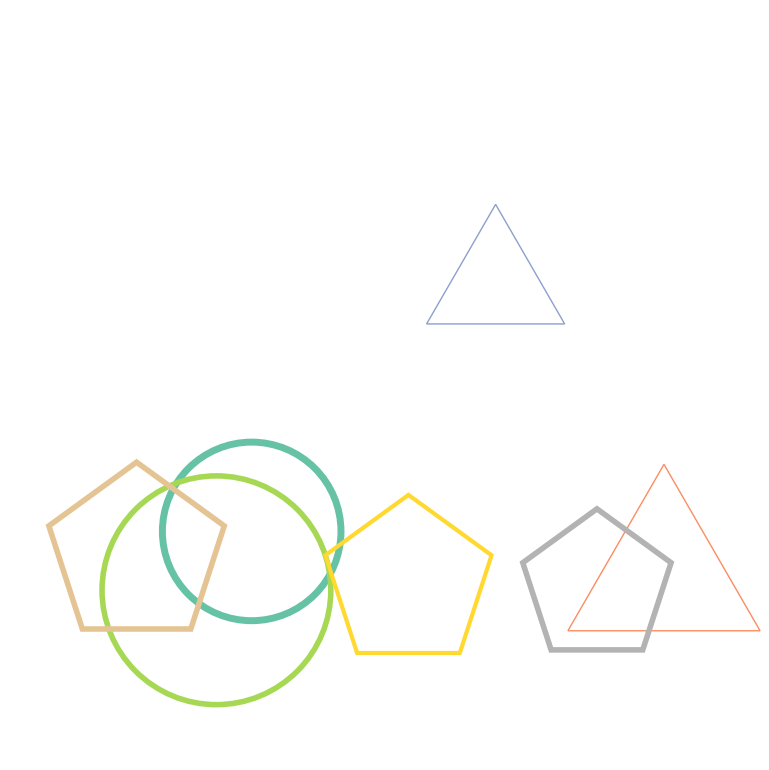[{"shape": "circle", "thickness": 2.5, "radius": 0.58, "center": [0.327, 0.31]}, {"shape": "triangle", "thickness": 0.5, "radius": 0.72, "center": [0.862, 0.253]}, {"shape": "triangle", "thickness": 0.5, "radius": 0.52, "center": [0.644, 0.631]}, {"shape": "circle", "thickness": 2, "radius": 0.74, "center": [0.281, 0.233]}, {"shape": "pentagon", "thickness": 1.5, "radius": 0.57, "center": [0.53, 0.244]}, {"shape": "pentagon", "thickness": 2, "radius": 0.6, "center": [0.177, 0.28]}, {"shape": "pentagon", "thickness": 2, "radius": 0.51, "center": [0.775, 0.238]}]